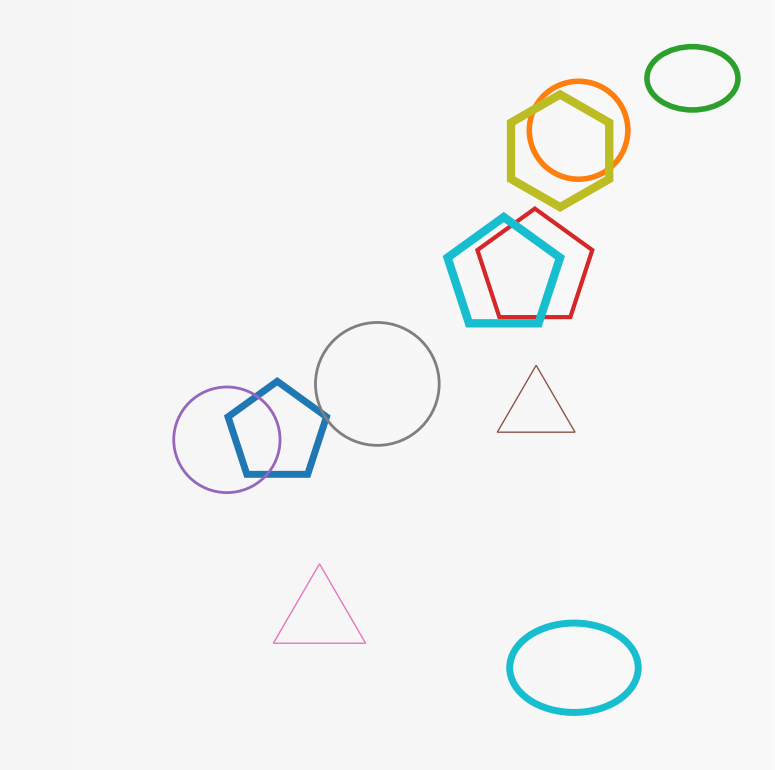[{"shape": "pentagon", "thickness": 2.5, "radius": 0.33, "center": [0.358, 0.438]}, {"shape": "circle", "thickness": 2, "radius": 0.32, "center": [0.747, 0.831]}, {"shape": "oval", "thickness": 2, "radius": 0.29, "center": [0.893, 0.898]}, {"shape": "pentagon", "thickness": 1.5, "radius": 0.39, "center": [0.69, 0.651]}, {"shape": "circle", "thickness": 1, "radius": 0.34, "center": [0.293, 0.429]}, {"shape": "triangle", "thickness": 0.5, "radius": 0.29, "center": [0.692, 0.468]}, {"shape": "triangle", "thickness": 0.5, "radius": 0.34, "center": [0.412, 0.199]}, {"shape": "circle", "thickness": 1, "radius": 0.4, "center": [0.487, 0.501]}, {"shape": "hexagon", "thickness": 3, "radius": 0.37, "center": [0.723, 0.804]}, {"shape": "pentagon", "thickness": 3, "radius": 0.38, "center": [0.65, 0.642]}, {"shape": "oval", "thickness": 2.5, "radius": 0.41, "center": [0.741, 0.133]}]